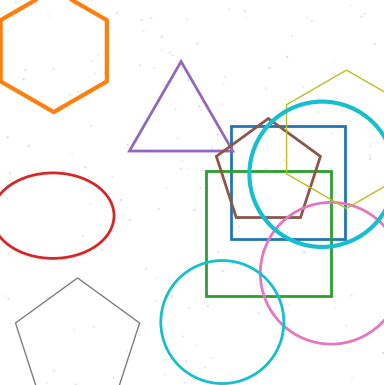[{"shape": "square", "thickness": 2, "radius": 0.74, "center": [0.748, 0.526]}, {"shape": "hexagon", "thickness": 3, "radius": 0.8, "center": [0.14, 0.868]}, {"shape": "square", "thickness": 2, "radius": 0.81, "center": [0.697, 0.393]}, {"shape": "oval", "thickness": 2, "radius": 0.79, "center": [0.138, 0.44]}, {"shape": "triangle", "thickness": 2, "radius": 0.77, "center": [0.47, 0.685]}, {"shape": "pentagon", "thickness": 2, "radius": 0.71, "center": [0.697, 0.55]}, {"shape": "circle", "thickness": 2, "radius": 0.92, "center": [0.86, 0.29]}, {"shape": "pentagon", "thickness": 1, "radius": 0.85, "center": [0.201, 0.109]}, {"shape": "hexagon", "thickness": 1, "radius": 0.9, "center": [0.9, 0.638]}, {"shape": "circle", "thickness": 3, "radius": 0.94, "center": [0.837, 0.547]}, {"shape": "circle", "thickness": 2, "radius": 0.8, "center": [0.577, 0.164]}]